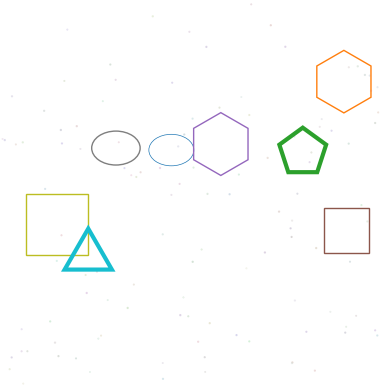[{"shape": "oval", "thickness": 0.5, "radius": 0.29, "center": [0.445, 0.61]}, {"shape": "hexagon", "thickness": 1, "radius": 0.41, "center": [0.893, 0.788]}, {"shape": "pentagon", "thickness": 3, "radius": 0.32, "center": [0.786, 0.604]}, {"shape": "hexagon", "thickness": 1, "radius": 0.41, "center": [0.574, 0.626]}, {"shape": "square", "thickness": 1, "radius": 0.3, "center": [0.899, 0.401]}, {"shape": "oval", "thickness": 1, "radius": 0.31, "center": [0.301, 0.615]}, {"shape": "square", "thickness": 1, "radius": 0.4, "center": [0.148, 0.417]}, {"shape": "triangle", "thickness": 3, "radius": 0.35, "center": [0.229, 0.335]}]